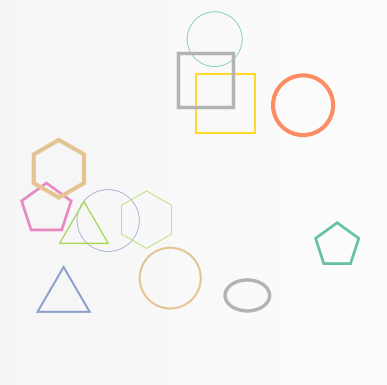[{"shape": "circle", "thickness": 0.5, "radius": 0.36, "center": [0.554, 0.898]}, {"shape": "pentagon", "thickness": 2, "radius": 0.29, "center": [0.87, 0.363]}, {"shape": "circle", "thickness": 3, "radius": 0.39, "center": [0.782, 0.727]}, {"shape": "triangle", "thickness": 1.5, "radius": 0.39, "center": [0.164, 0.229]}, {"shape": "circle", "thickness": 0.5, "radius": 0.4, "center": [0.279, 0.427]}, {"shape": "pentagon", "thickness": 2, "radius": 0.34, "center": [0.12, 0.457]}, {"shape": "hexagon", "thickness": 0.5, "radius": 0.37, "center": [0.378, 0.429]}, {"shape": "triangle", "thickness": 1, "radius": 0.36, "center": [0.217, 0.404]}, {"shape": "square", "thickness": 1.5, "radius": 0.38, "center": [0.582, 0.732]}, {"shape": "hexagon", "thickness": 3, "radius": 0.37, "center": [0.152, 0.562]}, {"shape": "circle", "thickness": 1.5, "radius": 0.39, "center": [0.439, 0.278]}, {"shape": "oval", "thickness": 2.5, "radius": 0.29, "center": [0.638, 0.233]}, {"shape": "square", "thickness": 2.5, "radius": 0.35, "center": [0.53, 0.792]}]